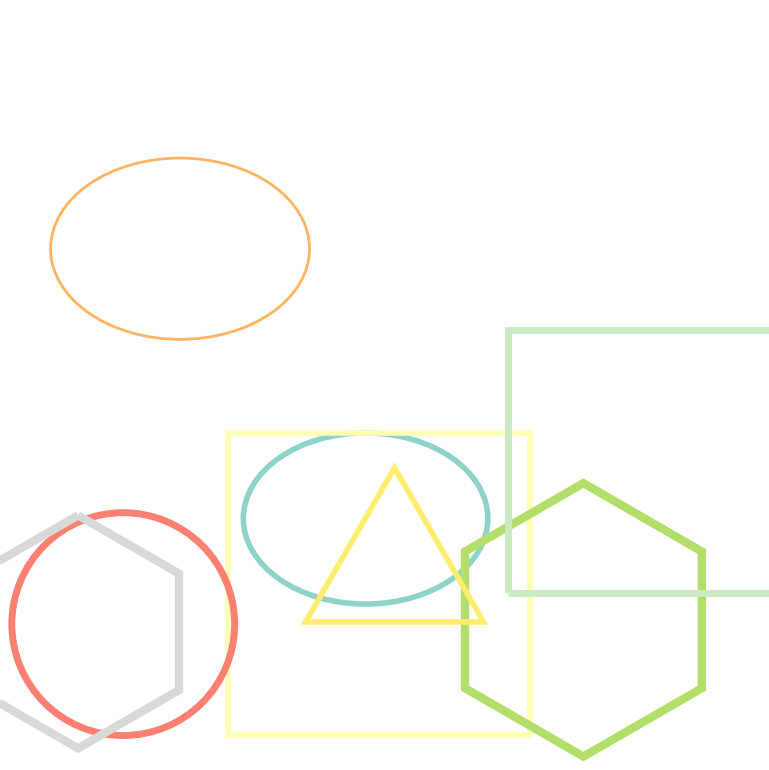[{"shape": "oval", "thickness": 2, "radius": 0.79, "center": [0.475, 0.327]}, {"shape": "square", "thickness": 2, "radius": 0.98, "center": [0.492, 0.241]}, {"shape": "circle", "thickness": 2.5, "radius": 0.72, "center": [0.16, 0.189]}, {"shape": "oval", "thickness": 1, "radius": 0.84, "center": [0.234, 0.677]}, {"shape": "hexagon", "thickness": 3, "radius": 0.89, "center": [0.758, 0.195]}, {"shape": "hexagon", "thickness": 3, "radius": 0.76, "center": [0.101, 0.179]}, {"shape": "square", "thickness": 2.5, "radius": 0.85, "center": [0.831, 0.4]}, {"shape": "triangle", "thickness": 2, "radius": 0.67, "center": [0.512, 0.259]}]